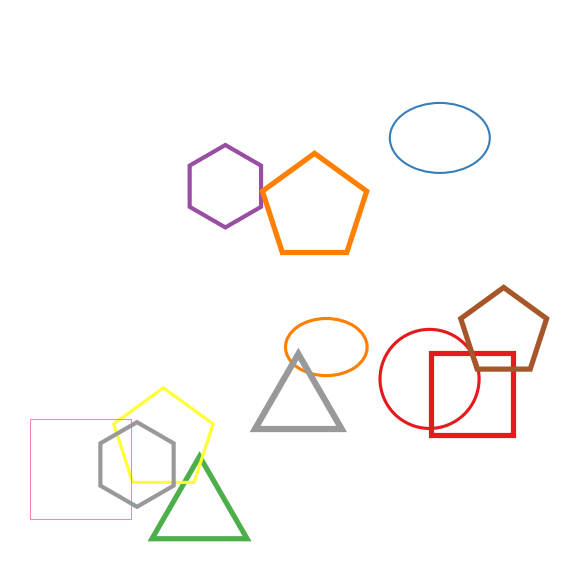[{"shape": "circle", "thickness": 1.5, "radius": 0.43, "center": [0.744, 0.343]}, {"shape": "square", "thickness": 2.5, "radius": 0.35, "center": [0.817, 0.316]}, {"shape": "oval", "thickness": 1, "radius": 0.43, "center": [0.762, 0.76]}, {"shape": "triangle", "thickness": 2.5, "radius": 0.48, "center": [0.346, 0.114]}, {"shape": "hexagon", "thickness": 2, "radius": 0.36, "center": [0.39, 0.677]}, {"shape": "pentagon", "thickness": 2.5, "radius": 0.47, "center": [0.545, 0.639]}, {"shape": "oval", "thickness": 1.5, "radius": 0.35, "center": [0.565, 0.398]}, {"shape": "pentagon", "thickness": 1.5, "radius": 0.45, "center": [0.283, 0.237]}, {"shape": "pentagon", "thickness": 2.5, "radius": 0.39, "center": [0.872, 0.423]}, {"shape": "square", "thickness": 0.5, "radius": 0.44, "center": [0.14, 0.187]}, {"shape": "hexagon", "thickness": 2, "radius": 0.37, "center": [0.237, 0.195]}, {"shape": "triangle", "thickness": 3, "radius": 0.43, "center": [0.517, 0.3]}]